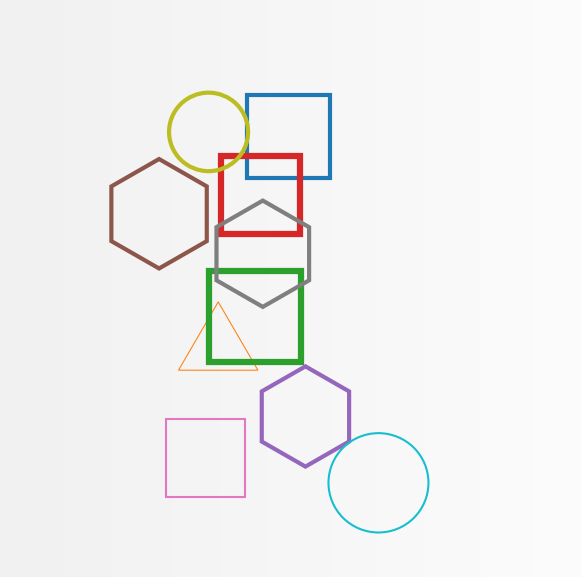[{"shape": "square", "thickness": 2, "radius": 0.36, "center": [0.496, 0.762]}, {"shape": "triangle", "thickness": 0.5, "radius": 0.39, "center": [0.375, 0.398]}, {"shape": "square", "thickness": 3, "radius": 0.39, "center": [0.438, 0.451]}, {"shape": "square", "thickness": 3, "radius": 0.34, "center": [0.448, 0.662]}, {"shape": "hexagon", "thickness": 2, "radius": 0.43, "center": [0.525, 0.278]}, {"shape": "hexagon", "thickness": 2, "radius": 0.47, "center": [0.274, 0.629]}, {"shape": "square", "thickness": 1, "radius": 0.34, "center": [0.354, 0.206]}, {"shape": "hexagon", "thickness": 2, "radius": 0.46, "center": [0.452, 0.56]}, {"shape": "circle", "thickness": 2, "radius": 0.34, "center": [0.359, 0.771]}, {"shape": "circle", "thickness": 1, "radius": 0.43, "center": [0.651, 0.163]}]